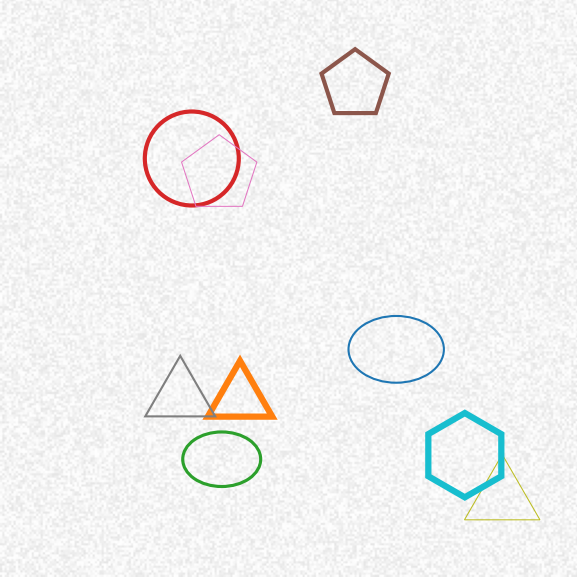[{"shape": "oval", "thickness": 1, "radius": 0.41, "center": [0.686, 0.394]}, {"shape": "triangle", "thickness": 3, "radius": 0.32, "center": [0.416, 0.31]}, {"shape": "oval", "thickness": 1.5, "radius": 0.34, "center": [0.384, 0.204]}, {"shape": "circle", "thickness": 2, "radius": 0.41, "center": [0.332, 0.725]}, {"shape": "pentagon", "thickness": 2, "radius": 0.31, "center": [0.615, 0.853]}, {"shape": "pentagon", "thickness": 0.5, "radius": 0.34, "center": [0.38, 0.697]}, {"shape": "triangle", "thickness": 1, "radius": 0.35, "center": [0.312, 0.313]}, {"shape": "triangle", "thickness": 0.5, "radius": 0.38, "center": [0.87, 0.137]}, {"shape": "hexagon", "thickness": 3, "radius": 0.36, "center": [0.805, 0.211]}]